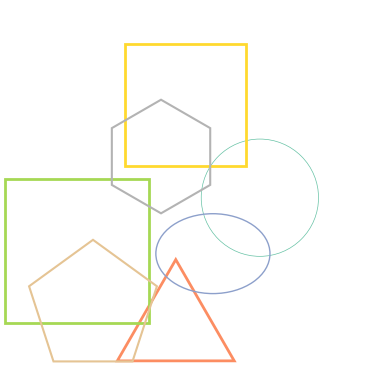[{"shape": "circle", "thickness": 0.5, "radius": 0.76, "center": [0.675, 0.486]}, {"shape": "triangle", "thickness": 2, "radius": 0.88, "center": [0.457, 0.15]}, {"shape": "oval", "thickness": 1, "radius": 0.74, "center": [0.553, 0.341]}, {"shape": "square", "thickness": 2, "radius": 0.94, "center": [0.201, 0.347]}, {"shape": "square", "thickness": 2, "radius": 0.79, "center": [0.481, 0.727]}, {"shape": "pentagon", "thickness": 1.5, "radius": 0.87, "center": [0.242, 0.202]}, {"shape": "hexagon", "thickness": 1.5, "radius": 0.74, "center": [0.418, 0.593]}]